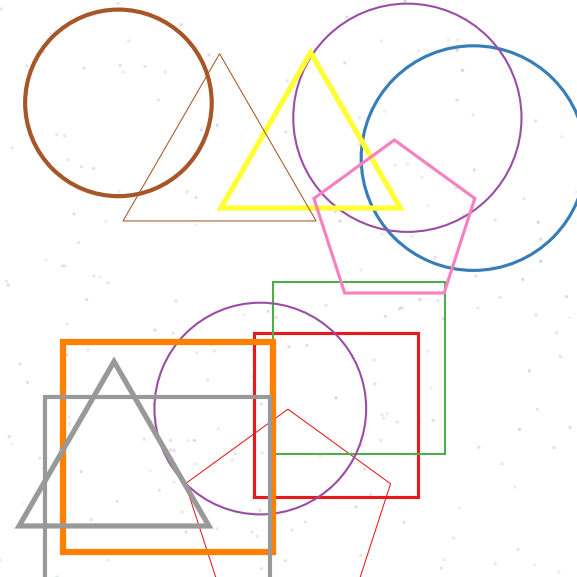[{"shape": "pentagon", "thickness": 0.5, "radius": 0.93, "center": [0.499, 0.104]}, {"shape": "square", "thickness": 1.5, "radius": 0.71, "center": [0.582, 0.281]}, {"shape": "circle", "thickness": 1.5, "radius": 0.97, "center": [0.82, 0.725]}, {"shape": "square", "thickness": 1, "radius": 0.74, "center": [0.621, 0.363]}, {"shape": "circle", "thickness": 1, "radius": 0.92, "center": [0.451, 0.292]}, {"shape": "circle", "thickness": 1, "radius": 0.99, "center": [0.705, 0.795]}, {"shape": "square", "thickness": 3, "radius": 0.91, "center": [0.29, 0.226]}, {"shape": "triangle", "thickness": 2.5, "radius": 0.9, "center": [0.538, 0.729]}, {"shape": "triangle", "thickness": 0.5, "radius": 0.97, "center": [0.38, 0.713]}, {"shape": "circle", "thickness": 2, "radius": 0.81, "center": [0.205, 0.821]}, {"shape": "pentagon", "thickness": 1.5, "radius": 0.73, "center": [0.683, 0.61]}, {"shape": "triangle", "thickness": 2.5, "radius": 0.95, "center": [0.197, 0.183]}, {"shape": "square", "thickness": 2, "radius": 0.98, "center": [0.273, 0.117]}]